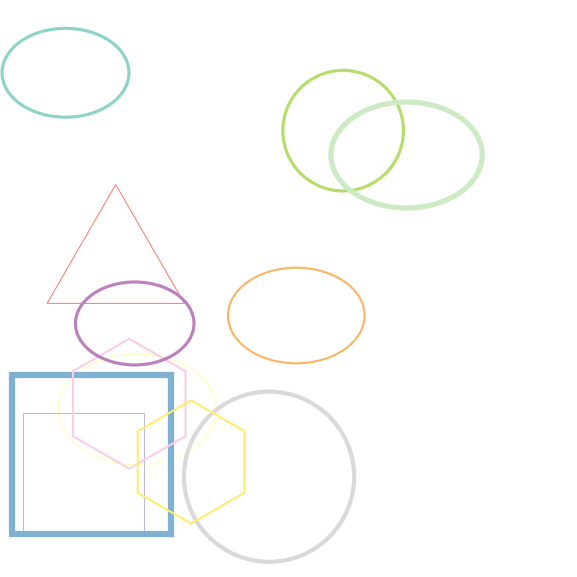[{"shape": "oval", "thickness": 1.5, "radius": 0.55, "center": [0.113, 0.873]}, {"shape": "oval", "thickness": 0.5, "radius": 0.69, "center": [0.238, 0.29]}, {"shape": "square", "thickness": 0.5, "radius": 0.52, "center": [0.144, 0.179]}, {"shape": "triangle", "thickness": 0.5, "radius": 0.69, "center": [0.2, 0.542]}, {"shape": "square", "thickness": 3, "radius": 0.69, "center": [0.159, 0.212]}, {"shape": "oval", "thickness": 1, "radius": 0.59, "center": [0.513, 0.453]}, {"shape": "circle", "thickness": 1.5, "radius": 0.52, "center": [0.594, 0.773]}, {"shape": "hexagon", "thickness": 1, "radius": 0.56, "center": [0.224, 0.3]}, {"shape": "circle", "thickness": 2, "radius": 0.74, "center": [0.466, 0.174]}, {"shape": "oval", "thickness": 1.5, "radius": 0.51, "center": [0.233, 0.439]}, {"shape": "oval", "thickness": 2.5, "radius": 0.66, "center": [0.704, 0.731]}, {"shape": "hexagon", "thickness": 1, "radius": 0.53, "center": [0.331, 0.199]}]